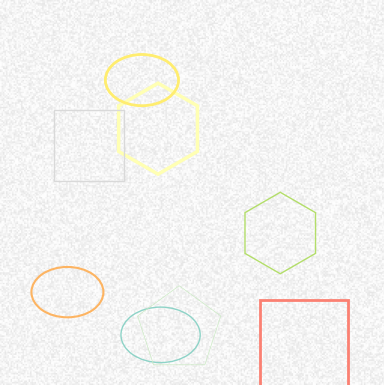[{"shape": "oval", "thickness": 1, "radius": 0.51, "center": [0.417, 0.13]}, {"shape": "hexagon", "thickness": 2.5, "radius": 0.59, "center": [0.411, 0.666]}, {"shape": "square", "thickness": 2, "radius": 0.57, "center": [0.79, 0.106]}, {"shape": "oval", "thickness": 1.5, "radius": 0.47, "center": [0.175, 0.241]}, {"shape": "hexagon", "thickness": 1, "radius": 0.53, "center": [0.728, 0.395]}, {"shape": "square", "thickness": 1, "radius": 0.46, "center": [0.232, 0.622]}, {"shape": "pentagon", "thickness": 0.5, "radius": 0.57, "center": [0.465, 0.144]}, {"shape": "oval", "thickness": 2, "radius": 0.48, "center": [0.369, 0.792]}]